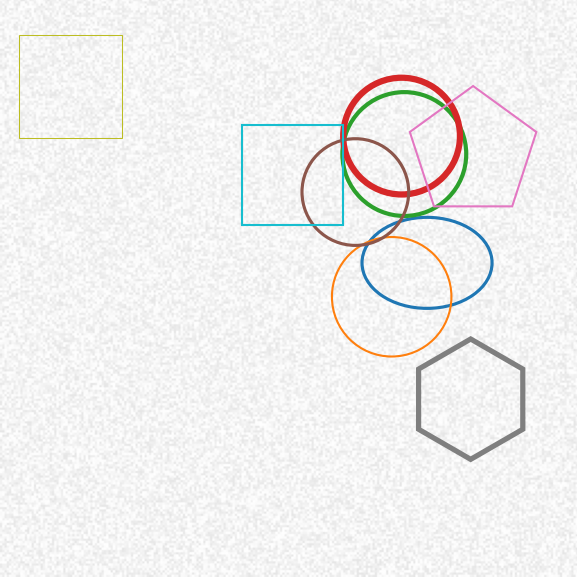[{"shape": "oval", "thickness": 1.5, "radius": 0.56, "center": [0.739, 0.544]}, {"shape": "circle", "thickness": 1, "radius": 0.52, "center": [0.678, 0.485]}, {"shape": "circle", "thickness": 2, "radius": 0.54, "center": [0.7, 0.732]}, {"shape": "circle", "thickness": 3, "radius": 0.51, "center": [0.695, 0.763]}, {"shape": "circle", "thickness": 1.5, "radius": 0.46, "center": [0.615, 0.667]}, {"shape": "pentagon", "thickness": 1, "radius": 0.58, "center": [0.819, 0.735]}, {"shape": "hexagon", "thickness": 2.5, "radius": 0.52, "center": [0.815, 0.308]}, {"shape": "square", "thickness": 0.5, "radius": 0.45, "center": [0.121, 0.85]}, {"shape": "square", "thickness": 1, "radius": 0.44, "center": [0.506, 0.696]}]